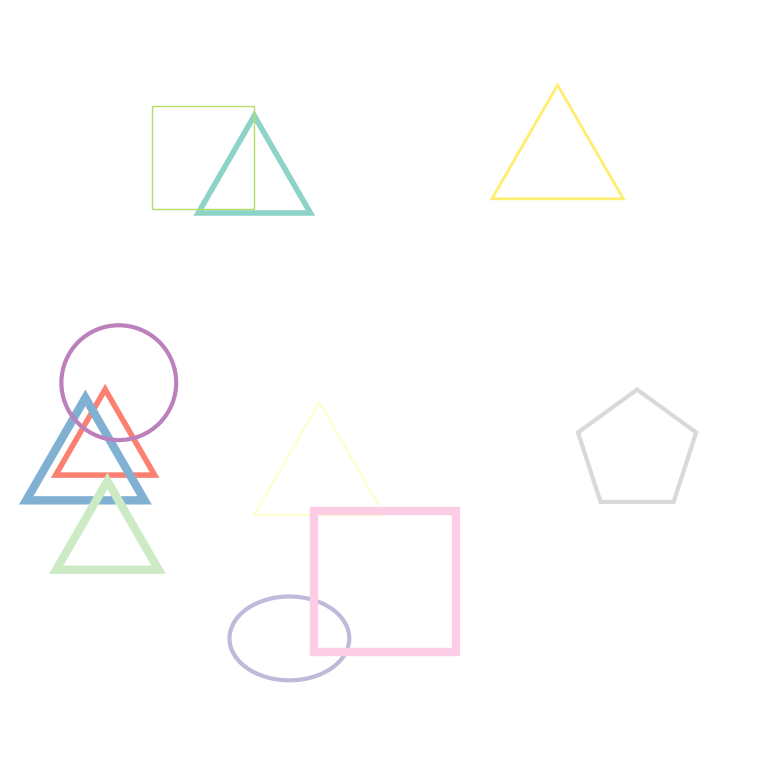[{"shape": "triangle", "thickness": 2, "radius": 0.42, "center": [0.33, 0.765]}, {"shape": "triangle", "thickness": 0.5, "radius": 0.49, "center": [0.415, 0.38]}, {"shape": "oval", "thickness": 1.5, "radius": 0.39, "center": [0.376, 0.171]}, {"shape": "triangle", "thickness": 2, "radius": 0.37, "center": [0.137, 0.42]}, {"shape": "triangle", "thickness": 3, "radius": 0.44, "center": [0.111, 0.395]}, {"shape": "square", "thickness": 0.5, "radius": 0.33, "center": [0.264, 0.796]}, {"shape": "square", "thickness": 3, "radius": 0.46, "center": [0.5, 0.245]}, {"shape": "pentagon", "thickness": 1.5, "radius": 0.4, "center": [0.827, 0.413]}, {"shape": "circle", "thickness": 1.5, "radius": 0.37, "center": [0.154, 0.503]}, {"shape": "triangle", "thickness": 3, "radius": 0.38, "center": [0.139, 0.299]}, {"shape": "triangle", "thickness": 1, "radius": 0.49, "center": [0.724, 0.791]}]